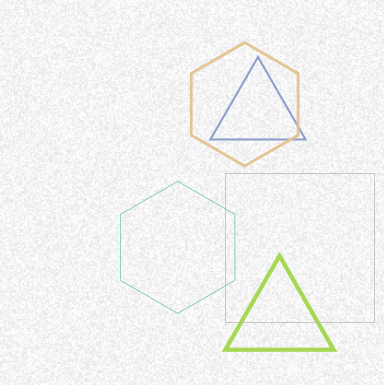[{"shape": "hexagon", "thickness": 0.5, "radius": 0.86, "center": [0.462, 0.357]}, {"shape": "triangle", "thickness": 1.5, "radius": 0.71, "center": [0.67, 0.709]}, {"shape": "triangle", "thickness": 3, "radius": 0.81, "center": [0.726, 0.173]}, {"shape": "hexagon", "thickness": 2, "radius": 0.8, "center": [0.636, 0.729]}, {"shape": "square", "thickness": 0.5, "radius": 0.97, "center": [0.778, 0.357]}]